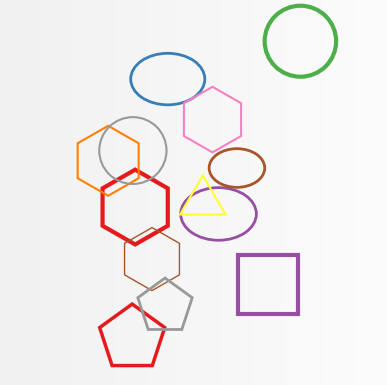[{"shape": "pentagon", "thickness": 2.5, "radius": 0.44, "center": [0.341, 0.122]}, {"shape": "hexagon", "thickness": 3, "radius": 0.49, "center": [0.349, 0.462]}, {"shape": "oval", "thickness": 2, "radius": 0.48, "center": [0.433, 0.795]}, {"shape": "circle", "thickness": 3, "radius": 0.46, "center": [0.775, 0.893]}, {"shape": "oval", "thickness": 2, "radius": 0.49, "center": [0.564, 0.444]}, {"shape": "square", "thickness": 3, "radius": 0.39, "center": [0.691, 0.262]}, {"shape": "hexagon", "thickness": 1.5, "radius": 0.45, "center": [0.279, 0.582]}, {"shape": "triangle", "thickness": 1.5, "radius": 0.34, "center": [0.523, 0.477]}, {"shape": "hexagon", "thickness": 1, "radius": 0.41, "center": [0.392, 0.327]}, {"shape": "oval", "thickness": 2, "radius": 0.36, "center": [0.611, 0.564]}, {"shape": "hexagon", "thickness": 1.5, "radius": 0.43, "center": [0.548, 0.689]}, {"shape": "pentagon", "thickness": 2, "radius": 0.37, "center": [0.426, 0.204]}, {"shape": "circle", "thickness": 1.5, "radius": 0.43, "center": [0.343, 0.609]}]